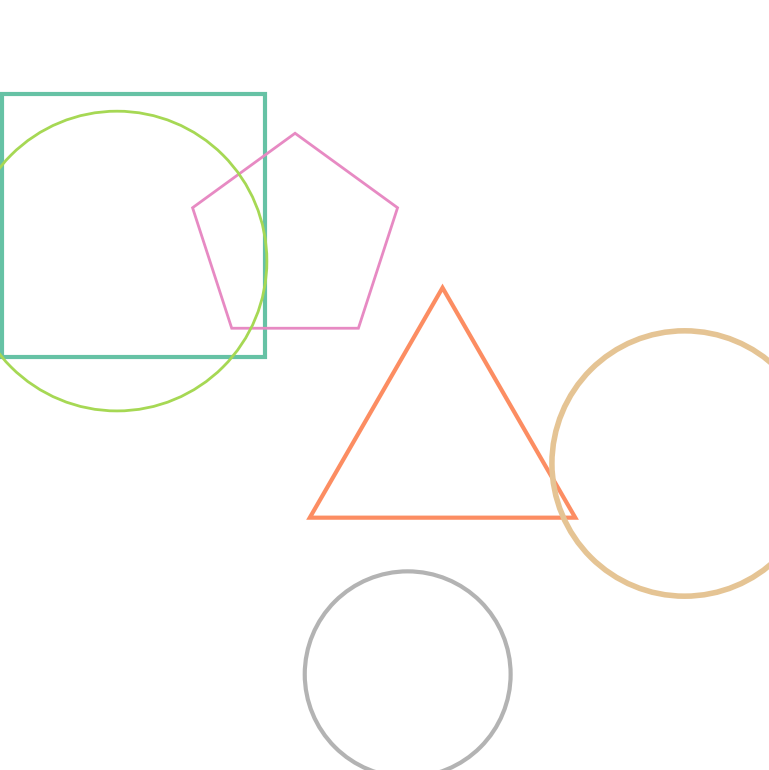[{"shape": "square", "thickness": 1.5, "radius": 0.85, "center": [0.173, 0.708]}, {"shape": "triangle", "thickness": 1.5, "radius": 1.0, "center": [0.575, 0.427]}, {"shape": "pentagon", "thickness": 1, "radius": 0.7, "center": [0.383, 0.687]}, {"shape": "circle", "thickness": 1, "radius": 0.97, "center": [0.152, 0.661]}, {"shape": "circle", "thickness": 2, "radius": 0.86, "center": [0.889, 0.398]}, {"shape": "circle", "thickness": 1.5, "radius": 0.67, "center": [0.529, 0.124]}]